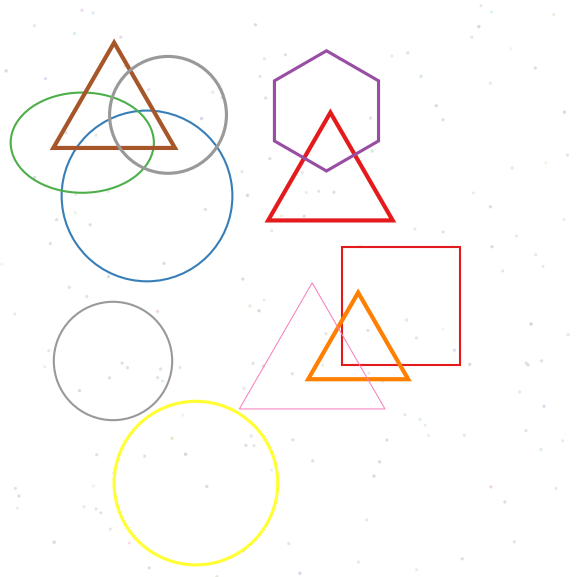[{"shape": "square", "thickness": 1, "radius": 0.51, "center": [0.694, 0.47]}, {"shape": "triangle", "thickness": 2, "radius": 0.62, "center": [0.572, 0.68]}, {"shape": "circle", "thickness": 1, "radius": 0.74, "center": [0.255, 0.66]}, {"shape": "oval", "thickness": 1, "radius": 0.62, "center": [0.142, 0.752]}, {"shape": "hexagon", "thickness": 1.5, "radius": 0.52, "center": [0.565, 0.807]}, {"shape": "triangle", "thickness": 2, "radius": 0.5, "center": [0.62, 0.392]}, {"shape": "circle", "thickness": 1.5, "radius": 0.71, "center": [0.339, 0.163]}, {"shape": "triangle", "thickness": 2, "radius": 0.61, "center": [0.198, 0.804]}, {"shape": "triangle", "thickness": 0.5, "radius": 0.73, "center": [0.541, 0.364]}, {"shape": "circle", "thickness": 1, "radius": 0.51, "center": [0.196, 0.374]}, {"shape": "circle", "thickness": 1.5, "radius": 0.51, "center": [0.291, 0.8]}]